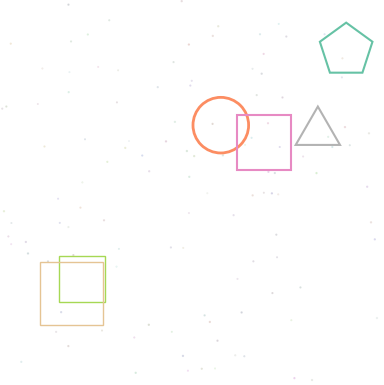[{"shape": "pentagon", "thickness": 1.5, "radius": 0.36, "center": [0.899, 0.869]}, {"shape": "circle", "thickness": 2, "radius": 0.36, "center": [0.574, 0.675]}, {"shape": "square", "thickness": 1.5, "radius": 0.35, "center": [0.686, 0.63]}, {"shape": "square", "thickness": 1, "radius": 0.3, "center": [0.212, 0.275]}, {"shape": "square", "thickness": 1, "radius": 0.41, "center": [0.185, 0.238]}, {"shape": "triangle", "thickness": 1.5, "radius": 0.33, "center": [0.826, 0.657]}]